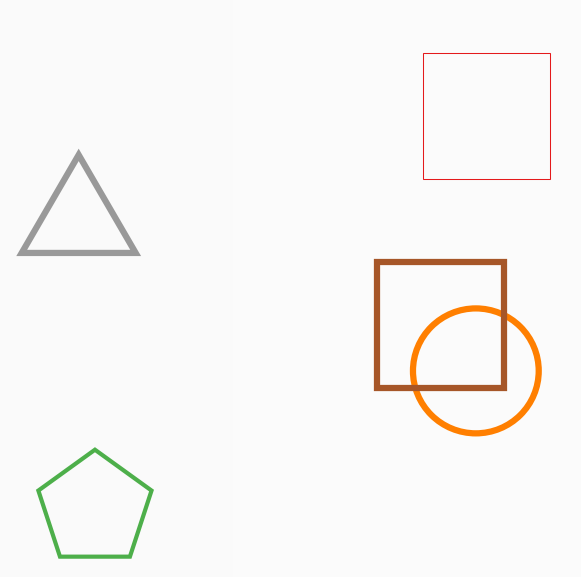[{"shape": "square", "thickness": 0.5, "radius": 0.55, "center": [0.837, 0.799]}, {"shape": "pentagon", "thickness": 2, "radius": 0.51, "center": [0.163, 0.118]}, {"shape": "circle", "thickness": 3, "radius": 0.54, "center": [0.819, 0.357]}, {"shape": "square", "thickness": 3, "radius": 0.55, "center": [0.757, 0.436]}, {"shape": "triangle", "thickness": 3, "radius": 0.57, "center": [0.135, 0.618]}]